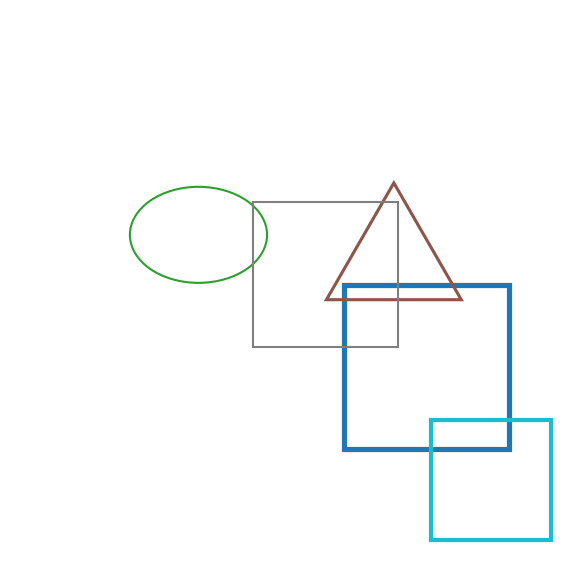[{"shape": "square", "thickness": 2.5, "radius": 0.71, "center": [0.738, 0.364]}, {"shape": "oval", "thickness": 1, "radius": 0.59, "center": [0.344, 0.592]}, {"shape": "triangle", "thickness": 1.5, "radius": 0.67, "center": [0.682, 0.548]}, {"shape": "square", "thickness": 1, "radius": 0.63, "center": [0.564, 0.524]}, {"shape": "square", "thickness": 2, "radius": 0.52, "center": [0.85, 0.168]}]